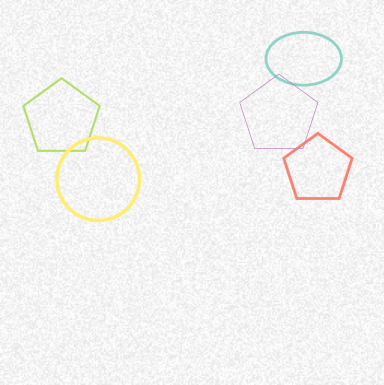[{"shape": "oval", "thickness": 2, "radius": 0.49, "center": [0.789, 0.847]}, {"shape": "pentagon", "thickness": 2, "radius": 0.47, "center": [0.826, 0.56]}, {"shape": "pentagon", "thickness": 1.5, "radius": 0.52, "center": [0.16, 0.693]}, {"shape": "pentagon", "thickness": 0.5, "radius": 0.53, "center": [0.724, 0.701]}, {"shape": "circle", "thickness": 2.5, "radius": 0.54, "center": [0.255, 0.534]}]